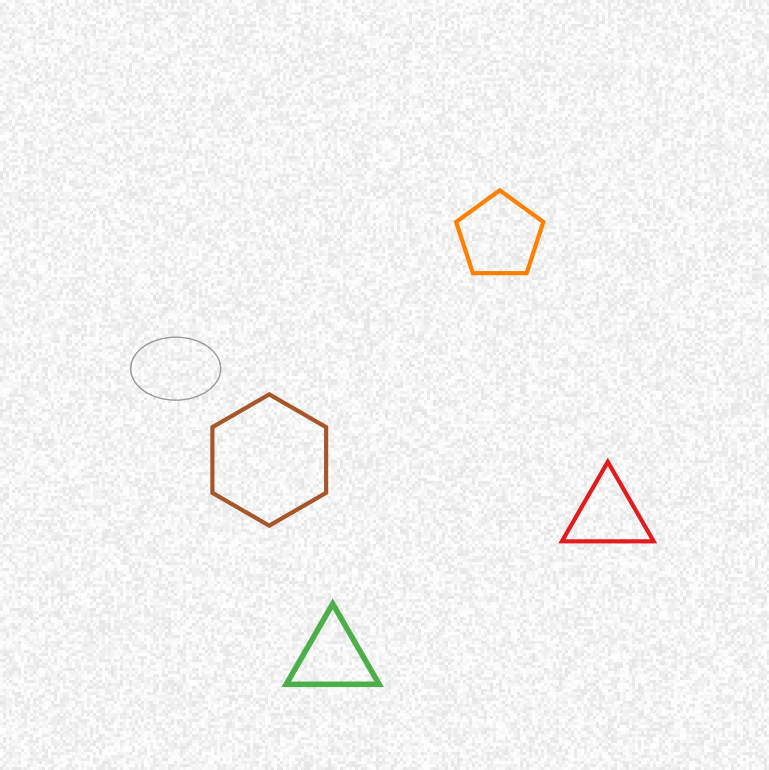[{"shape": "triangle", "thickness": 1.5, "radius": 0.34, "center": [0.789, 0.331]}, {"shape": "triangle", "thickness": 2, "radius": 0.35, "center": [0.432, 0.146]}, {"shape": "pentagon", "thickness": 1.5, "radius": 0.3, "center": [0.649, 0.693]}, {"shape": "hexagon", "thickness": 1.5, "radius": 0.43, "center": [0.35, 0.403]}, {"shape": "oval", "thickness": 0.5, "radius": 0.29, "center": [0.228, 0.521]}]